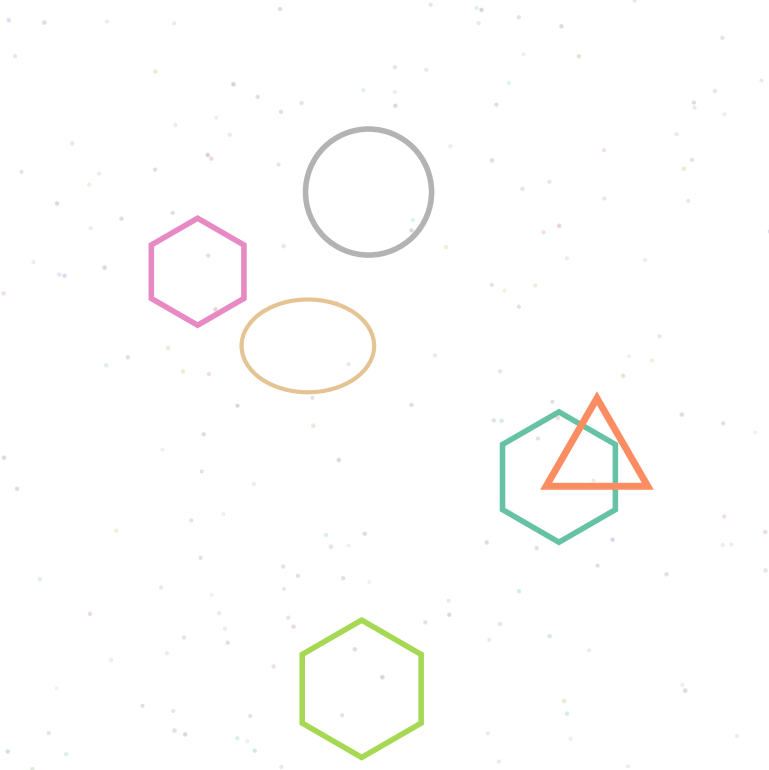[{"shape": "hexagon", "thickness": 2, "radius": 0.42, "center": [0.726, 0.38]}, {"shape": "triangle", "thickness": 2.5, "radius": 0.38, "center": [0.775, 0.407]}, {"shape": "hexagon", "thickness": 2, "radius": 0.35, "center": [0.257, 0.647]}, {"shape": "hexagon", "thickness": 2, "radius": 0.45, "center": [0.47, 0.105]}, {"shape": "oval", "thickness": 1.5, "radius": 0.43, "center": [0.4, 0.551]}, {"shape": "circle", "thickness": 2, "radius": 0.41, "center": [0.479, 0.751]}]